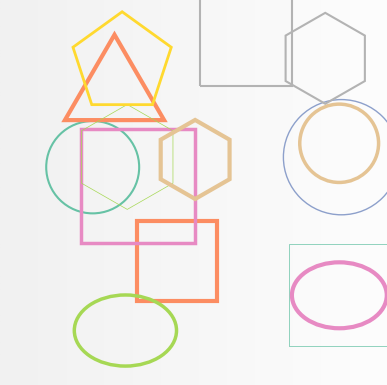[{"shape": "circle", "thickness": 1.5, "radius": 0.6, "center": [0.239, 0.566]}, {"shape": "square", "thickness": 0.5, "radius": 0.66, "center": [0.878, 0.234]}, {"shape": "square", "thickness": 3, "radius": 0.52, "center": [0.457, 0.321]}, {"shape": "triangle", "thickness": 3, "radius": 0.74, "center": [0.295, 0.762]}, {"shape": "circle", "thickness": 1, "radius": 0.75, "center": [0.881, 0.592]}, {"shape": "oval", "thickness": 3, "radius": 0.61, "center": [0.876, 0.233]}, {"shape": "square", "thickness": 2.5, "radius": 0.74, "center": [0.356, 0.517]}, {"shape": "hexagon", "thickness": 0.5, "radius": 0.68, "center": [0.328, 0.592]}, {"shape": "oval", "thickness": 2.5, "radius": 0.66, "center": [0.324, 0.141]}, {"shape": "pentagon", "thickness": 2, "radius": 0.67, "center": [0.315, 0.836]}, {"shape": "hexagon", "thickness": 3, "radius": 0.51, "center": [0.504, 0.586]}, {"shape": "circle", "thickness": 2.5, "radius": 0.51, "center": [0.875, 0.628]}, {"shape": "square", "thickness": 1.5, "radius": 0.59, "center": [0.635, 0.895]}, {"shape": "hexagon", "thickness": 1.5, "radius": 0.59, "center": [0.839, 0.849]}]